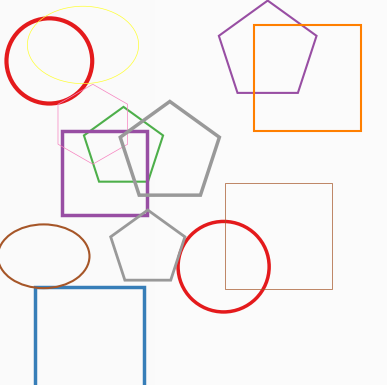[{"shape": "circle", "thickness": 2.5, "radius": 0.59, "center": [0.577, 0.307]}, {"shape": "circle", "thickness": 3, "radius": 0.55, "center": [0.127, 0.842]}, {"shape": "square", "thickness": 2.5, "radius": 0.7, "center": [0.231, 0.113]}, {"shape": "pentagon", "thickness": 1.5, "radius": 0.54, "center": [0.319, 0.615]}, {"shape": "pentagon", "thickness": 1.5, "radius": 0.66, "center": [0.691, 0.866]}, {"shape": "square", "thickness": 2.5, "radius": 0.55, "center": [0.269, 0.551]}, {"shape": "square", "thickness": 1.5, "radius": 0.69, "center": [0.794, 0.797]}, {"shape": "oval", "thickness": 0.5, "radius": 0.72, "center": [0.214, 0.883]}, {"shape": "square", "thickness": 0.5, "radius": 0.69, "center": [0.719, 0.388]}, {"shape": "oval", "thickness": 1.5, "radius": 0.59, "center": [0.113, 0.334]}, {"shape": "hexagon", "thickness": 0.5, "radius": 0.52, "center": [0.24, 0.677]}, {"shape": "pentagon", "thickness": 2.5, "radius": 0.67, "center": [0.438, 0.602]}, {"shape": "pentagon", "thickness": 2, "radius": 0.5, "center": [0.381, 0.354]}]